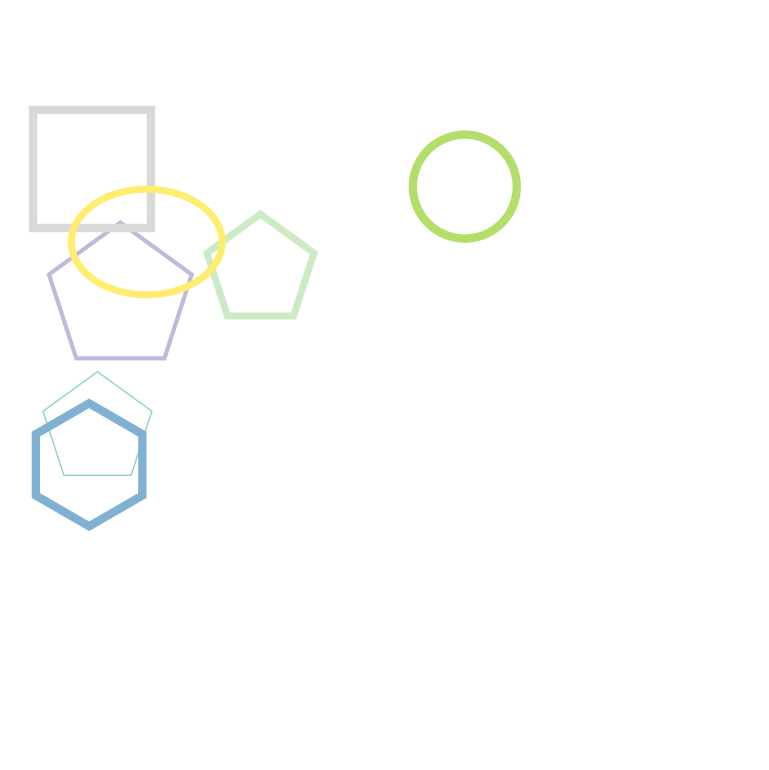[{"shape": "pentagon", "thickness": 0.5, "radius": 0.37, "center": [0.127, 0.443]}, {"shape": "pentagon", "thickness": 1.5, "radius": 0.49, "center": [0.156, 0.613]}, {"shape": "hexagon", "thickness": 3, "radius": 0.4, "center": [0.116, 0.396]}, {"shape": "circle", "thickness": 3, "radius": 0.34, "center": [0.604, 0.758]}, {"shape": "square", "thickness": 3, "radius": 0.38, "center": [0.12, 0.78]}, {"shape": "pentagon", "thickness": 2.5, "radius": 0.37, "center": [0.338, 0.649]}, {"shape": "oval", "thickness": 2.5, "radius": 0.49, "center": [0.191, 0.686]}]